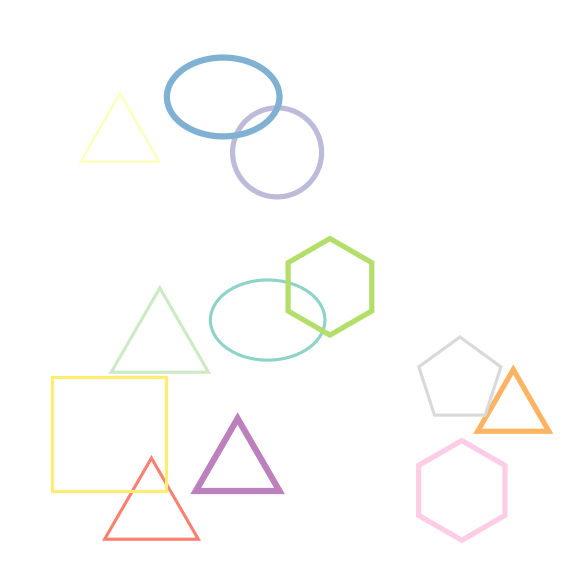[{"shape": "oval", "thickness": 1.5, "radius": 0.5, "center": [0.463, 0.445]}, {"shape": "triangle", "thickness": 1, "radius": 0.39, "center": [0.208, 0.759]}, {"shape": "circle", "thickness": 2.5, "radius": 0.39, "center": [0.48, 0.735]}, {"shape": "triangle", "thickness": 1.5, "radius": 0.47, "center": [0.262, 0.112]}, {"shape": "oval", "thickness": 3, "radius": 0.49, "center": [0.386, 0.831]}, {"shape": "triangle", "thickness": 2.5, "radius": 0.36, "center": [0.889, 0.288]}, {"shape": "hexagon", "thickness": 2.5, "radius": 0.42, "center": [0.571, 0.502]}, {"shape": "hexagon", "thickness": 2.5, "radius": 0.43, "center": [0.8, 0.15]}, {"shape": "pentagon", "thickness": 1.5, "radius": 0.37, "center": [0.796, 0.341]}, {"shape": "triangle", "thickness": 3, "radius": 0.42, "center": [0.411, 0.191]}, {"shape": "triangle", "thickness": 1.5, "radius": 0.49, "center": [0.277, 0.403]}, {"shape": "square", "thickness": 1.5, "radius": 0.49, "center": [0.189, 0.248]}]